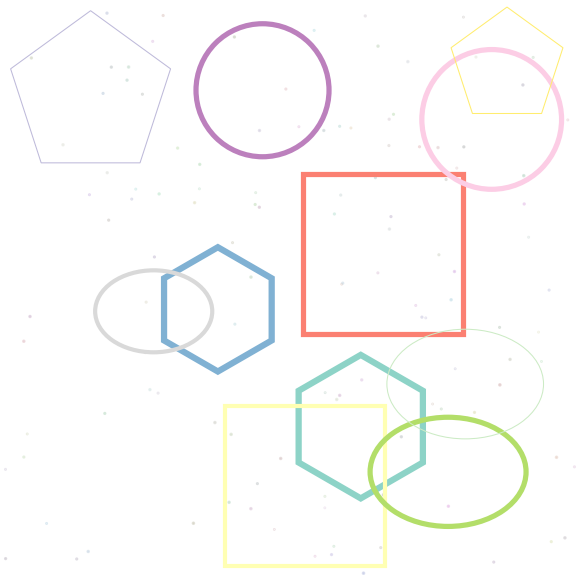[{"shape": "hexagon", "thickness": 3, "radius": 0.62, "center": [0.625, 0.26]}, {"shape": "square", "thickness": 2, "radius": 0.69, "center": [0.528, 0.157]}, {"shape": "pentagon", "thickness": 0.5, "radius": 0.73, "center": [0.157, 0.835]}, {"shape": "square", "thickness": 2.5, "radius": 0.7, "center": [0.663, 0.559]}, {"shape": "hexagon", "thickness": 3, "radius": 0.54, "center": [0.377, 0.463]}, {"shape": "oval", "thickness": 2.5, "radius": 0.68, "center": [0.776, 0.182]}, {"shape": "circle", "thickness": 2.5, "radius": 0.6, "center": [0.851, 0.792]}, {"shape": "oval", "thickness": 2, "radius": 0.51, "center": [0.266, 0.46]}, {"shape": "circle", "thickness": 2.5, "radius": 0.58, "center": [0.455, 0.843]}, {"shape": "oval", "thickness": 0.5, "radius": 0.68, "center": [0.806, 0.334]}, {"shape": "pentagon", "thickness": 0.5, "radius": 0.51, "center": [0.878, 0.885]}]